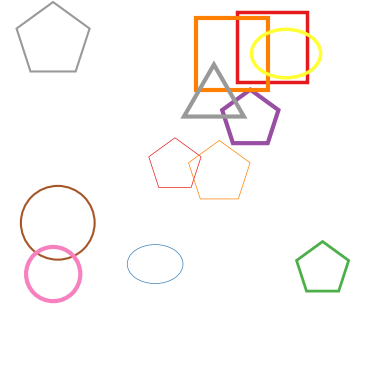[{"shape": "pentagon", "thickness": 0.5, "radius": 0.36, "center": [0.454, 0.571]}, {"shape": "square", "thickness": 2.5, "radius": 0.46, "center": [0.706, 0.879]}, {"shape": "oval", "thickness": 0.5, "radius": 0.36, "center": [0.403, 0.314]}, {"shape": "pentagon", "thickness": 2, "radius": 0.36, "center": [0.838, 0.301]}, {"shape": "pentagon", "thickness": 3, "radius": 0.38, "center": [0.65, 0.69]}, {"shape": "square", "thickness": 3, "radius": 0.47, "center": [0.602, 0.86]}, {"shape": "pentagon", "thickness": 0.5, "radius": 0.42, "center": [0.57, 0.551]}, {"shape": "oval", "thickness": 2.5, "radius": 0.45, "center": [0.743, 0.861]}, {"shape": "circle", "thickness": 1.5, "radius": 0.48, "center": [0.15, 0.421]}, {"shape": "circle", "thickness": 3, "radius": 0.35, "center": [0.138, 0.288]}, {"shape": "triangle", "thickness": 3, "radius": 0.45, "center": [0.556, 0.742]}, {"shape": "pentagon", "thickness": 1.5, "radius": 0.5, "center": [0.138, 0.895]}]